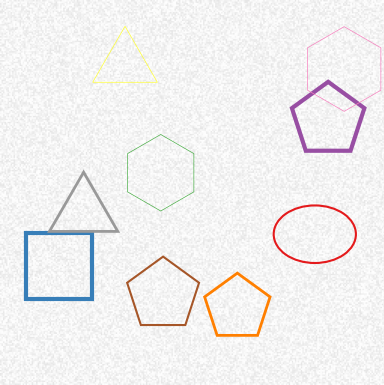[{"shape": "oval", "thickness": 1.5, "radius": 0.53, "center": [0.818, 0.392]}, {"shape": "square", "thickness": 3, "radius": 0.43, "center": [0.154, 0.309]}, {"shape": "hexagon", "thickness": 0.5, "radius": 0.5, "center": [0.417, 0.551]}, {"shape": "pentagon", "thickness": 3, "radius": 0.49, "center": [0.852, 0.689]}, {"shape": "pentagon", "thickness": 2, "radius": 0.45, "center": [0.616, 0.201]}, {"shape": "triangle", "thickness": 0.5, "radius": 0.48, "center": [0.325, 0.835]}, {"shape": "pentagon", "thickness": 1.5, "radius": 0.49, "center": [0.424, 0.235]}, {"shape": "hexagon", "thickness": 0.5, "radius": 0.55, "center": [0.894, 0.821]}, {"shape": "triangle", "thickness": 2, "radius": 0.51, "center": [0.217, 0.45]}]